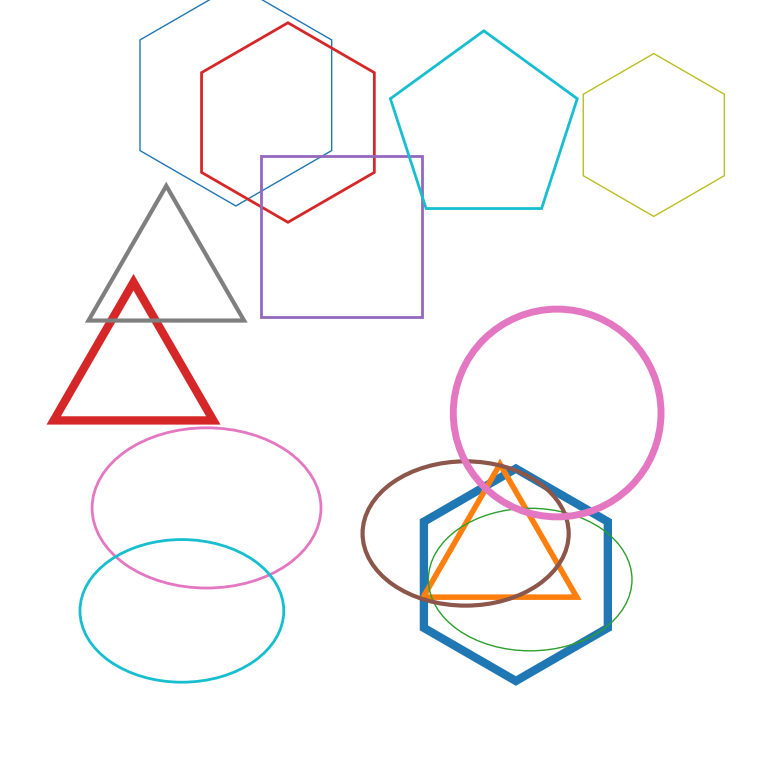[{"shape": "hexagon", "thickness": 3, "radius": 0.69, "center": [0.67, 0.254]}, {"shape": "hexagon", "thickness": 0.5, "radius": 0.72, "center": [0.306, 0.876]}, {"shape": "triangle", "thickness": 2, "radius": 0.58, "center": [0.649, 0.282]}, {"shape": "oval", "thickness": 0.5, "radius": 0.66, "center": [0.689, 0.247]}, {"shape": "triangle", "thickness": 3, "radius": 0.6, "center": [0.173, 0.514]}, {"shape": "hexagon", "thickness": 1, "radius": 0.65, "center": [0.374, 0.841]}, {"shape": "square", "thickness": 1, "radius": 0.52, "center": [0.443, 0.693]}, {"shape": "oval", "thickness": 1.5, "radius": 0.67, "center": [0.605, 0.307]}, {"shape": "circle", "thickness": 2.5, "radius": 0.67, "center": [0.724, 0.464]}, {"shape": "oval", "thickness": 1, "radius": 0.74, "center": [0.268, 0.34]}, {"shape": "triangle", "thickness": 1.5, "radius": 0.58, "center": [0.216, 0.642]}, {"shape": "hexagon", "thickness": 0.5, "radius": 0.53, "center": [0.849, 0.825]}, {"shape": "pentagon", "thickness": 1, "radius": 0.64, "center": [0.628, 0.832]}, {"shape": "oval", "thickness": 1, "radius": 0.66, "center": [0.236, 0.207]}]